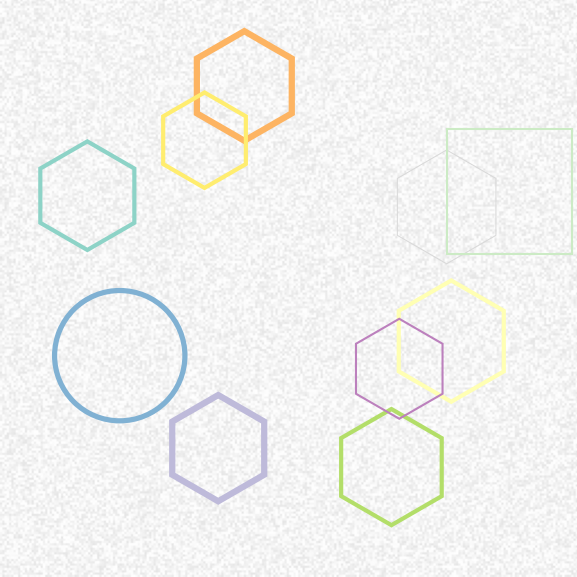[{"shape": "hexagon", "thickness": 2, "radius": 0.47, "center": [0.151, 0.66]}, {"shape": "hexagon", "thickness": 2, "radius": 0.52, "center": [0.781, 0.408]}, {"shape": "hexagon", "thickness": 3, "radius": 0.46, "center": [0.378, 0.223]}, {"shape": "circle", "thickness": 2.5, "radius": 0.56, "center": [0.207, 0.383]}, {"shape": "hexagon", "thickness": 3, "radius": 0.47, "center": [0.423, 0.85]}, {"shape": "hexagon", "thickness": 2, "radius": 0.5, "center": [0.678, 0.19]}, {"shape": "hexagon", "thickness": 0.5, "radius": 0.49, "center": [0.773, 0.641]}, {"shape": "hexagon", "thickness": 1, "radius": 0.43, "center": [0.691, 0.361]}, {"shape": "square", "thickness": 1, "radius": 0.54, "center": [0.882, 0.668]}, {"shape": "hexagon", "thickness": 2, "radius": 0.41, "center": [0.354, 0.756]}]